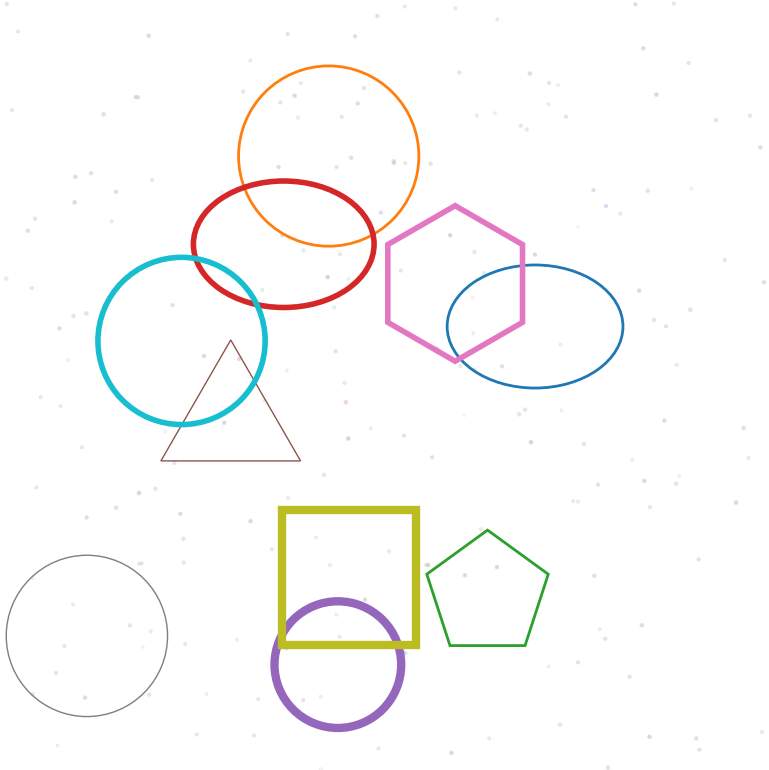[{"shape": "oval", "thickness": 1, "radius": 0.57, "center": [0.695, 0.576]}, {"shape": "circle", "thickness": 1, "radius": 0.59, "center": [0.427, 0.797]}, {"shape": "pentagon", "thickness": 1, "radius": 0.41, "center": [0.633, 0.229]}, {"shape": "oval", "thickness": 2, "radius": 0.59, "center": [0.368, 0.683]}, {"shape": "circle", "thickness": 3, "radius": 0.41, "center": [0.439, 0.137]}, {"shape": "triangle", "thickness": 0.5, "radius": 0.52, "center": [0.3, 0.454]}, {"shape": "hexagon", "thickness": 2, "radius": 0.51, "center": [0.591, 0.632]}, {"shape": "circle", "thickness": 0.5, "radius": 0.52, "center": [0.113, 0.174]}, {"shape": "square", "thickness": 3, "radius": 0.44, "center": [0.453, 0.25]}, {"shape": "circle", "thickness": 2, "radius": 0.54, "center": [0.236, 0.557]}]